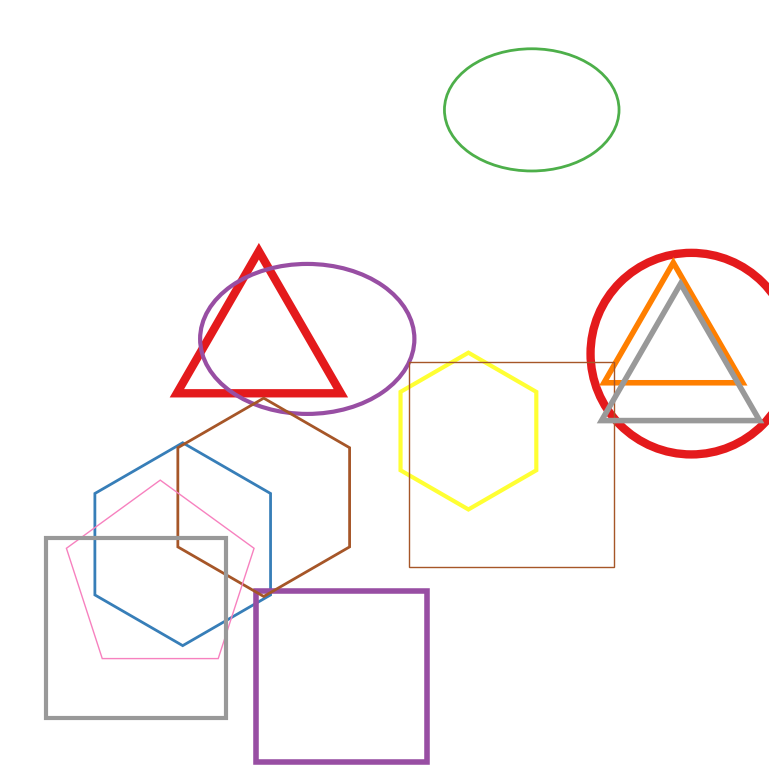[{"shape": "triangle", "thickness": 3, "radius": 0.61, "center": [0.336, 0.551]}, {"shape": "circle", "thickness": 3, "radius": 0.65, "center": [0.898, 0.541]}, {"shape": "hexagon", "thickness": 1, "radius": 0.66, "center": [0.237, 0.293]}, {"shape": "oval", "thickness": 1, "radius": 0.57, "center": [0.691, 0.857]}, {"shape": "square", "thickness": 2, "radius": 0.55, "center": [0.443, 0.121]}, {"shape": "oval", "thickness": 1.5, "radius": 0.7, "center": [0.399, 0.56]}, {"shape": "triangle", "thickness": 2, "radius": 0.52, "center": [0.874, 0.555]}, {"shape": "hexagon", "thickness": 1.5, "radius": 0.51, "center": [0.608, 0.44]}, {"shape": "square", "thickness": 0.5, "radius": 0.67, "center": [0.664, 0.397]}, {"shape": "hexagon", "thickness": 1, "radius": 0.64, "center": [0.342, 0.354]}, {"shape": "pentagon", "thickness": 0.5, "radius": 0.64, "center": [0.208, 0.248]}, {"shape": "triangle", "thickness": 2, "radius": 0.59, "center": [0.884, 0.513]}, {"shape": "square", "thickness": 1.5, "radius": 0.58, "center": [0.177, 0.184]}]